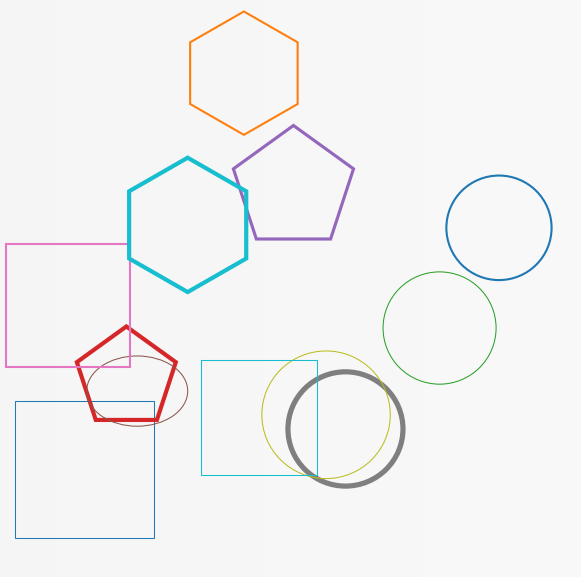[{"shape": "square", "thickness": 0.5, "radius": 0.6, "center": [0.146, 0.186]}, {"shape": "circle", "thickness": 1, "radius": 0.45, "center": [0.858, 0.605]}, {"shape": "hexagon", "thickness": 1, "radius": 0.53, "center": [0.42, 0.872]}, {"shape": "circle", "thickness": 0.5, "radius": 0.49, "center": [0.756, 0.431]}, {"shape": "pentagon", "thickness": 2, "radius": 0.45, "center": [0.217, 0.344]}, {"shape": "pentagon", "thickness": 1.5, "radius": 0.54, "center": [0.505, 0.673]}, {"shape": "oval", "thickness": 0.5, "radius": 0.43, "center": [0.236, 0.322]}, {"shape": "square", "thickness": 1, "radius": 0.53, "center": [0.117, 0.47]}, {"shape": "circle", "thickness": 2.5, "radius": 0.49, "center": [0.594, 0.256]}, {"shape": "circle", "thickness": 0.5, "radius": 0.55, "center": [0.561, 0.281]}, {"shape": "hexagon", "thickness": 2, "radius": 0.58, "center": [0.323, 0.61]}, {"shape": "square", "thickness": 0.5, "radius": 0.5, "center": [0.446, 0.277]}]